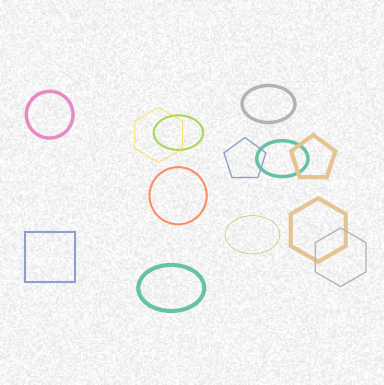[{"shape": "oval", "thickness": 3, "radius": 0.43, "center": [0.445, 0.252]}, {"shape": "oval", "thickness": 2.5, "radius": 0.33, "center": [0.733, 0.588]}, {"shape": "circle", "thickness": 1.5, "radius": 0.37, "center": [0.463, 0.492]}, {"shape": "square", "thickness": 1.5, "radius": 0.32, "center": [0.129, 0.333]}, {"shape": "pentagon", "thickness": 1, "radius": 0.29, "center": [0.636, 0.585]}, {"shape": "circle", "thickness": 2.5, "radius": 0.3, "center": [0.129, 0.702]}, {"shape": "oval", "thickness": 0.5, "radius": 0.36, "center": [0.656, 0.39]}, {"shape": "oval", "thickness": 1.5, "radius": 0.32, "center": [0.463, 0.655]}, {"shape": "hexagon", "thickness": 0.5, "radius": 0.36, "center": [0.412, 0.65]}, {"shape": "pentagon", "thickness": 3, "radius": 0.3, "center": [0.814, 0.589]}, {"shape": "hexagon", "thickness": 3, "radius": 0.41, "center": [0.827, 0.403]}, {"shape": "hexagon", "thickness": 1, "radius": 0.38, "center": [0.885, 0.332]}, {"shape": "oval", "thickness": 2.5, "radius": 0.34, "center": [0.697, 0.73]}]